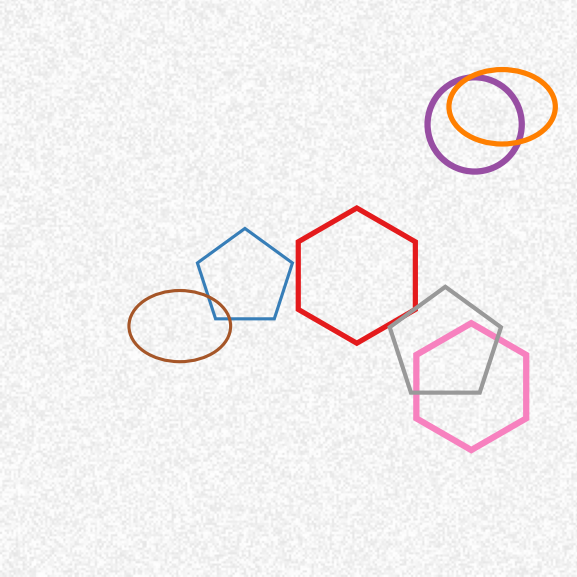[{"shape": "hexagon", "thickness": 2.5, "radius": 0.59, "center": [0.618, 0.522]}, {"shape": "pentagon", "thickness": 1.5, "radius": 0.43, "center": [0.424, 0.517]}, {"shape": "circle", "thickness": 3, "radius": 0.41, "center": [0.822, 0.784]}, {"shape": "oval", "thickness": 2.5, "radius": 0.46, "center": [0.87, 0.814]}, {"shape": "oval", "thickness": 1.5, "radius": 0.44, "center": [0.311, 0.434]}, {"shape": "hexagon", "thickness": 3, "radius": 0.55, "center": [0.816, 0.33]}, {"shape": "pentagon", "thickness": 2, "radius": 0.51, "center": [0.771, 0.401]}]